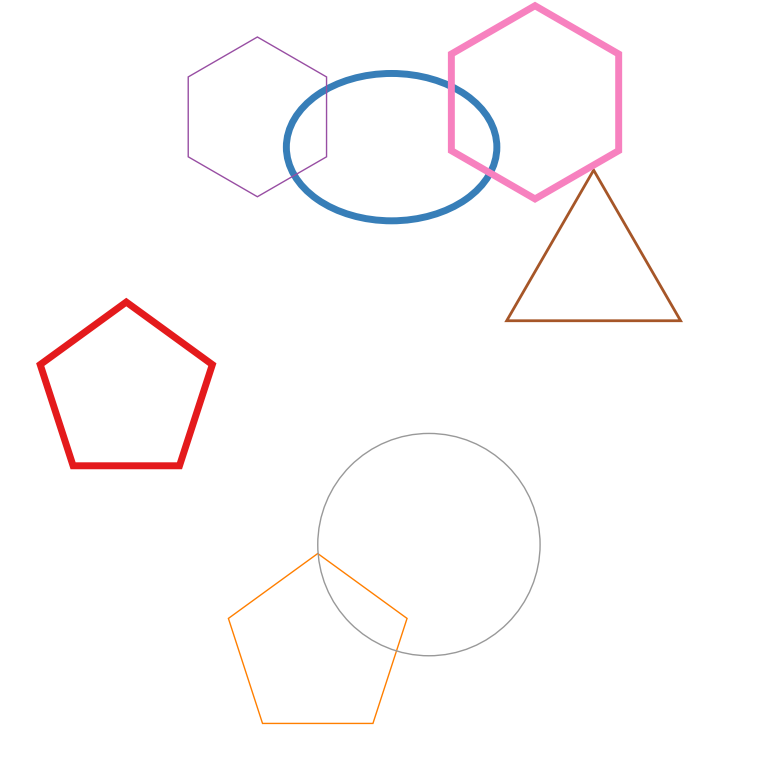[{"shape": "pentagon", "thickness": 2.5, "radius": 0.59, "center": [0.164, 0.49]}, {"shape": "oval", "thickness": 2.5, "radius": 0.68, "center": [0.509, 0.809]}, {"shape": "hexagon", "thickness": 0.5, "radius": 0.52, "center": [0.334, 0.848]}, {"shape": "pentagon", "thickness": 0.5, "radius": 0.61, "center": [0.413, 0.159]}, {"shape": "triangle", "thickness": 1, "radius": 0.65, "center": [0.771, 0.649]}, {"shape": "hexagon", "thickness": 2.5, "radius": 0.63, "center": [0.695, 0.867]}, {"shape": "circle", "thickness": 0.5, "radius": 0.72, "center": [0.557, 0.293]}]